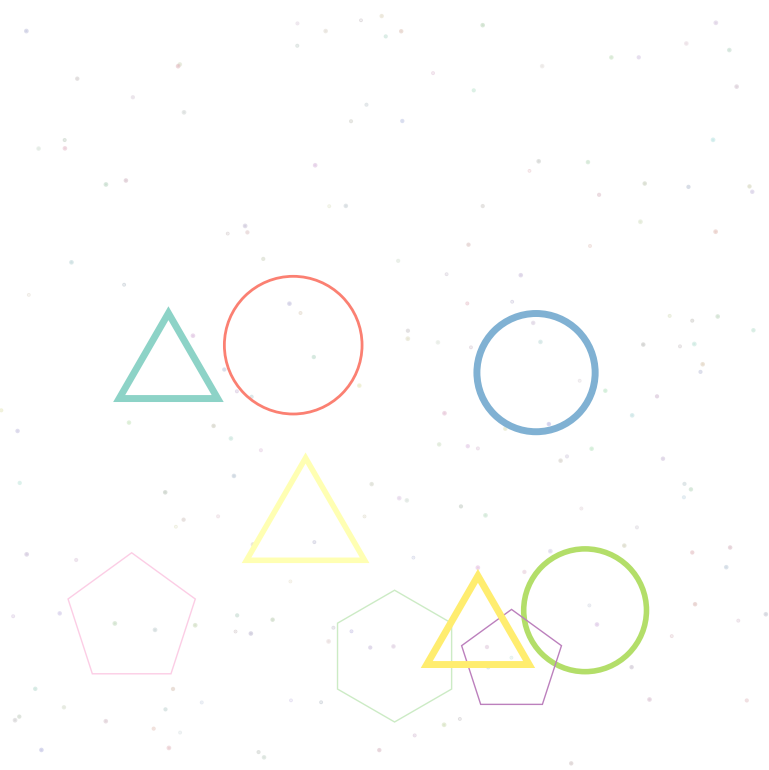[{"shape": "triangle", "thickness": 2.5, "radius": 0.37, "center": [0.219, 0.519]}, {"shape": "triangle", "thickness": 2, "radius": 0.44, "center": [0.397, 0.317]}, {"shape": "circle", "thickness": 1, "radius": 0.45, "center": [0.381, 0.552]}, {"shape": "circle", "thickness": 2.5, "radius": 0.38, "center": [0.696, 0.516]}, {"shape": "circle", "thickness": 2, "radius": 0.4, "center": [0.76, 0.207]}, {"shape": "pentagon", "thickness": 0.5, "radius": 0.43, "center": [0.171, 0.195]}, {"shape": "pentagon", "thickness": 0.5, "radius": 0.34, "center": [0.664, 0.14]}, {"shape": "hexagon", "thickness": 0.5, "radius": 0.43, "center": [0.512, 0.148]}, {"shape": "triangle", "thickness": 2.5, "radius": 0.38, "center": [0.621, 0.175]}]